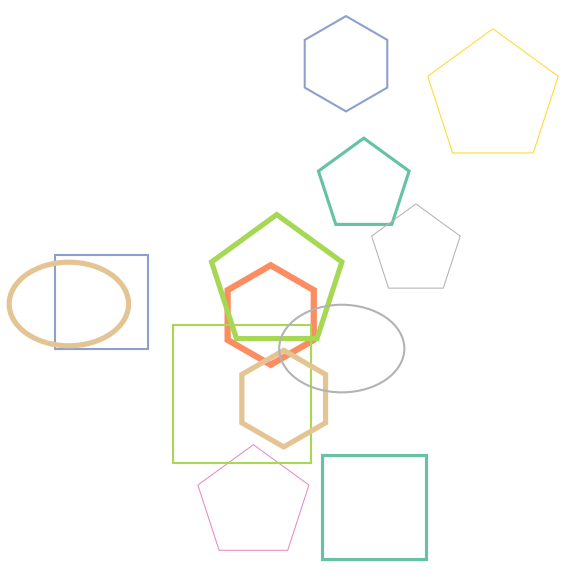[{"shape": "pentagon", "thickness": 1.5, "radius": 0.41, "center": [0.63, 0.677]}, {"shape": "square", "thickness": 1.5, "radius": 0.45, "center": [0.647, 0.121]}, {"shape": "hexagon", "thickness": 3, "radius": 0.43, "center": [0.469, 0.454]}, {"shape": "square", "thickness": 1, "radius": 0.4, "center": [0.176, 0.477]}, {"shape": "hexagon", "thickness": 1, "radius": 0.41, "center": [0.599, 0.889]}, {"shape": "pentagon", "thickness": 0.5, "radius": 0.51, "center": [0.439, 0.128]}, {"shape": "pentagon", "thickness": 2.5, "radius": 0.59, "center": [0.479, 0.509]}, {"shape": "square", "thickness": 1, "radius": 0.6, "center": [0.42, 0.317]}, {"shape": "pentagon", "thickness": 0.5, "radius": 0.59, "center": [0.854, 0.83]}, {"shape": "hexagon", "thickness": 2.5, "radius": 0.42, "center": [0.491, 0.309]}, {"shape": "oval", "thickness": 2.5, "radius": 0.52, "center": [0.119, 0.473]}, {"shape": "oval", "thickness": 1, "radius": 0.54, "center": [0.592, 0.396]}, {"shape": "pentagon", "thickness": 0.5, "radius": 0.4, "center": [0.72, 0.565]}]